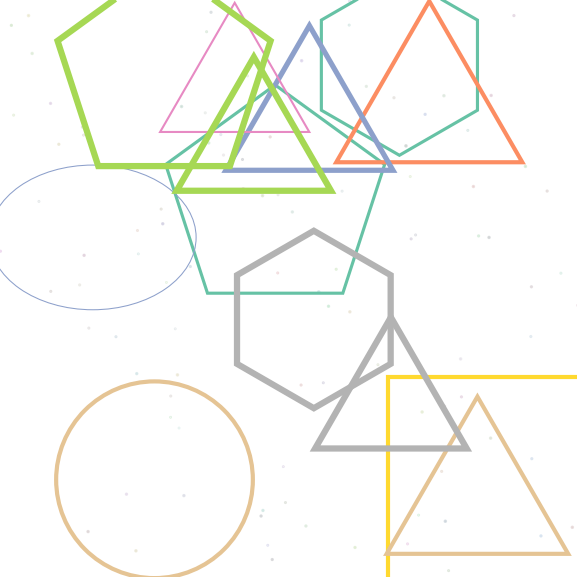[{"shape": "pentagon", "thickness": 1.5, "radius": 1.0, "center": [0.476, 0.653]}, {"shape": "hexagon", "thickness": 1.5, "radius": 0.78, "center": [0.692, 0.886]}, {"shape": "triangle", "thickness": 2, "radius": 0.93, "center": [0.743, 0.811]}, {"shape": "oval", "thickness": 0.5, "radius": 0.89, "center": [0.161, 0.588]}, {"shape": "triangle", "thickness": 2.5, "radius": 0.84, "center": [0.536, 0.788]}, {"shape": "triangle", "thickness": 1, "radius": 0.75, "center": [0.406, 0.845]}, {"shape": "pentagon", "thickness": 3, "radius": 0.97, "center": [0.284, 0.868]}, {"shape": "triangle", "thickness": 3, "radius": 0.77, "center": [0.44, 0.746]}, {"shape": "square", "thickness": 2, "radius": 0.96, "center": [0.862, 0.155]}, {"shape": "circle", "thickness": 2, "radius": 0.85, "center": [0.268, 0.168]}, {"shape": "triangle", "thickness": 2, "radius": 0.91, "center": [0.827, 0.131]}, {"shape": "triangle", "thickness": 3, "radius": 0.76, "center": [0.677, 0.298]}, {"shape": "hexagon", "thickness": 3, "radius": 0.77, "center": [0.543, 0.446]}]